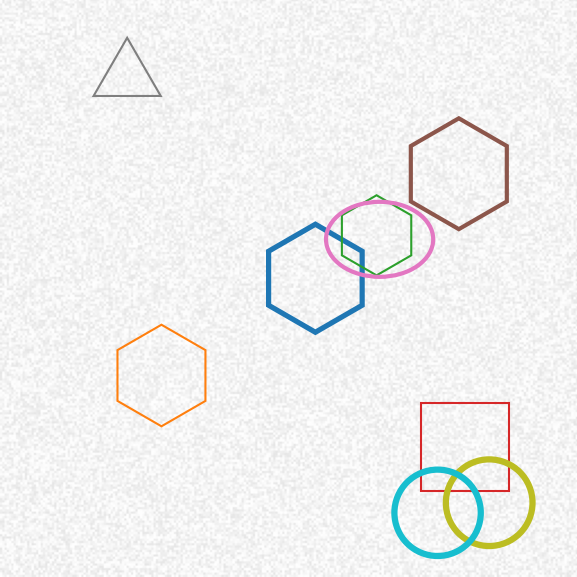[{"shape": "hexagon", "thickness": 2.5, "radius": 0.47, "center": [0.546, 0.517]}, {"shape": "hexagon", "thickness": 1, "radius": 0.44, "center": [0.28, 0.349]}, {"shape": "hexagon", "thickness": 1, "radius": 0.35, "center": [0.652, 0.592]}, {"shape": "square", "thickness": 1, "radius": 0.38, "center": [0.805, 0.226]}, {"shape": "hexagon", "thickness": 2, "radius": 0.48, "center": [0.794, 0.698]}, {"shape": "oval", "thickness": 2, "radius": 0.46, "center": [0.657, 0.585]}, {"shape": "triangle", "thickness": 1, "radius": 0.34, "center": [0.22, 0.867]}, {"shape": "circle", "thickness": 3, "radius": 0.38, "center": [0.847, 0.129]}, {"shape": "circle", "thickness": 3, "radius": 0.37, "center": [0.758, 0.111]}]